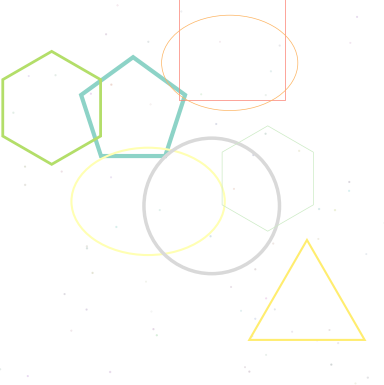[{"shape": "pentagon", "thickness": 3, "radius": 0.71, "center": [0.346, 0.71]}, {"shape": "oval", "thickness": 1.5, "radius": 1.0, "center": [0.385, 0.477]}, {"shape": "square", "thickness": 0.5, "radius": 0.69, "center": [0.603, 0.877]}, {"shape": "oval", "thickness": 0.5, "radius": 0.88, "center": [0.597, 0.837]}, {"shape": "hexagon", "thickness": 2, "radius": 0.73, "center": [0.134, 0.72]}, {"shape": "circle", "thickness": 2.5, "radius": 0.88, "center": [0.55, 0.465]}, {"shape": "hexagon", "thickness": 0.5, "radius": 0.68, "center": [0.695, 0.536]}, {"shape": "triangle", "thickness": 1.5, "radius": 0.87, "center": [0.797, 0.204]}]